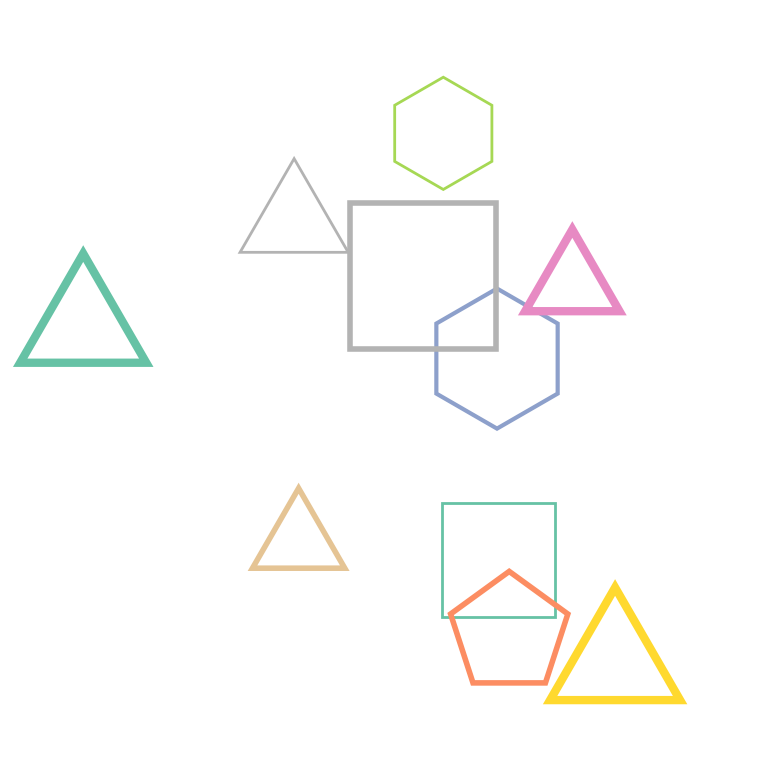[{"shape": "square", "thickness": 1, "radius": 0.37, "center": [0.648, 0.273]}, {"shape": "triangle", "thickness": 3, "radius": 0.47, "center": [0.108, 0.576]}, {"shape": "pentagon", "thickness": 2, "radius": 0.4, "center": [0.661, 0.178]}, {"shape": "hexagon", "thickness": 1.5, "radius": 0.45, "center": [0.645, 0.534]}, {"shape": "triangle", "thickness": 3, "radius": 0.35, "center": [0.743, 0.631]}, {"shape": "hexagon", "thickness": 1, "radius": 0.36, "center": [0.576, 0.827]}, {"shape": "triangle", "thickness": 3, "radius": 0.49, "center": [0.799, 0.14]}, {"shape": "triangle", "thickness": 2, "radius": 0.35, "center": [0.388, 0.297]}, {"shape": "triangle", "thickness": 1, "radius": 0.41, "center": [0.382, 0.713]}, {"shape": "square", "thickness": 2, "radius": 0.47, "center": [0.55, 0.642]}]